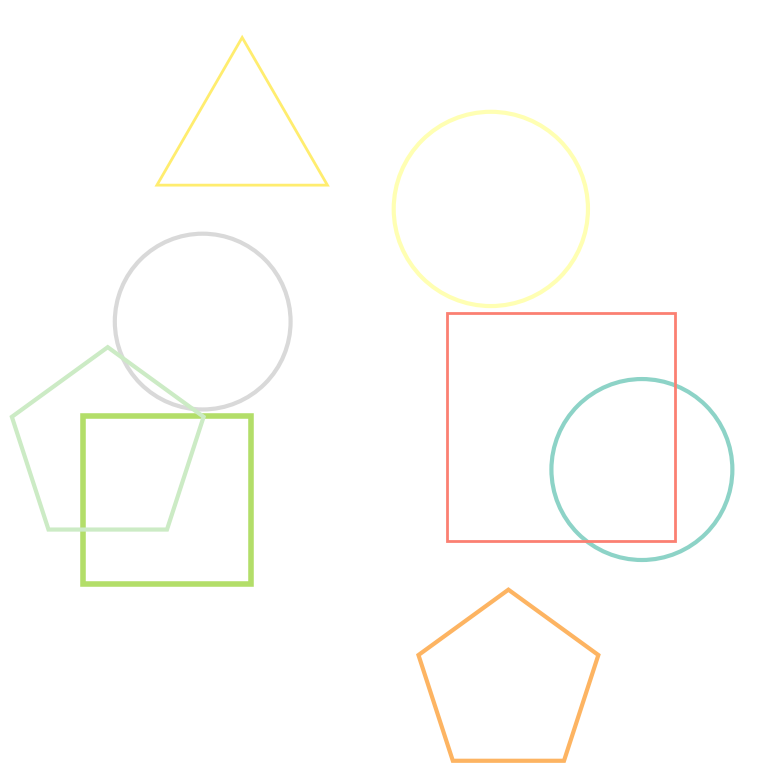[{"shape": "circle", "thickness": 1.5, "radius": 0.59, "center": [0.834, 0.39]}, {"shape": "circle", "thickness": 1.5, "radius": 0.63, "center": [0.637, 0.729]}, {"shape": "square", "thickness": 1, "radius": 0.74, "center": [0.728, 0.446]}, {"shape": "pentagon", "thickness": 1.5, "radius": 0.61, "center": [0.66, 0.111]}, {"shape": "square", "thickness": 2, "radius": 0.55, "center": [0.217, 0.351]}, {"shape": "circle", "thickness": 1.5, "radius": 0.57, "center": [0.263, 0.582]}, {"shape": "pentagon", "thickness": 1.5, "radius": 0.65, "center": [0.14, 0.418]}, {"shape": "triangle", "thickness": 1, "radius": 0.64, "center": [0.315, 0.823]}]